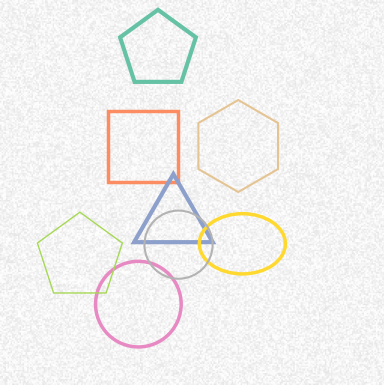[{"shape": "pentagon", "thickness": 3, "radius": 0.52, "center": [0.41, 0.871]}, {"shape": "square", "thickness": 2.5, "radius": 0.46, "center": [0.372, 0.62]}, {"shape": "triangle", "thickness": 3, "radius": 0.59, "center": [0.45, 0.43]}, {"shape": "circle", "thickness": 2.5, "radius": 0.56, "center": [0.359, 0.21]}, {"shape": "pentagon", "thickness": 1, "radius": 0.58, "center": [0.207, 0.333]}, {"shape": "oval", "thickness": 2.5, "radius": 0.56, "center": [0.63, 0.367]}, {"shape": "hexagon", "thickness": 1.5, "radius": 0.6, "center": [0.619, 0.621]}, {"shape": "circle", "thickness": 1.5, "radius": 0.44, "center": [0.464, 0.364]}]